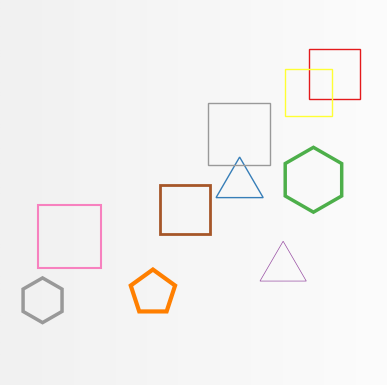[{"shape": "square", "thickness": 1, "radius": 0.32, "center": [0.863, 0.808]}, {"shape": "triangle", "thickness": 1, "radius": 0.35, "center": [0.618, 0.522]}, {"shape": "hexagon", "thickness": 2.5, "radius": 0.42, "center": [0.809, 0.533]}, {"shape": "triangle", "thickness": 0.5, "radius": 0.34, "center": [0.731, 0.304]}, {"shape": "pentagon", "thickness": 3, "radius": 0.3, "center": [0.395, 0.24]}, {"shape": "square", "thickness": 1, "radius": 0.3, "center": [0.796, 0.759]}, {"shape": "square", "thickness": 2, "radius": 0.32, "center": [0.477, 0.455]}, {"shape": "square", "thickness": 1.5, "radius": 0.41, "center": [0.179, 0.387]}, {"shape": "hexagon", "thickness": 2.5, "radius": 0.29, "center": [0.11, 0.22]}, {"shape": "square", "thickness": 1, "radius": 0.4, "center": [0.617, 0.653]}]